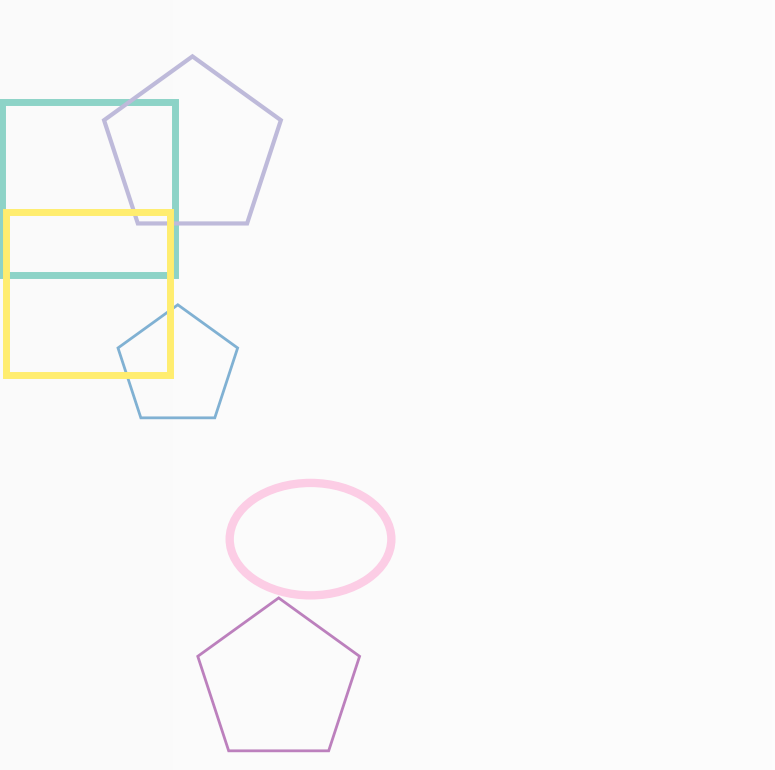[{"shape": "square", "thickness": 2.5, "radius": 0.56, "center": [0.114, 0.755]}, {"shape": "pentagon", "thickness": 1.5, "radius": 0.6, "center": [0.248, 0.807]}, {"shape": "pentagon", "thickness": 1, "radius": 0.41, "center": [0.229, 0.523]}, {"shape": "oval", "thickness": 3, "radius": 0.52, "center": [0.401, 0.3]}, {"shape": "pentagon", "thickness": 1, "radius": 0.55, "center": [0.36, 0.114]}, {"shape": "square", "thickness": 2.5, "radius": 0.53, "center": [0.113, 0.619]}]